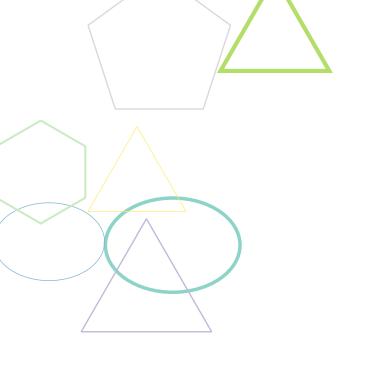[{"shape": "oval", "thickness": 2.5, "radius": 0.87, "center": [0.449, 0.363]}, {"shape": "triangle", "thickness": 1, "radius": 0.98, "center": [0.38, 0.236]}, {"shape": "oval", "thickness": 0.5, "radius": 0.72, "center": [0.127, 0.372]}, {"shape": "triangle", "thickness": 3, "radius": 0.82, "center": [0.714, 0.897]}, {"shape": "pentagon", "thickness": 1, "radius": 0.97, "center": [0.414, 0.874]}, {"shape": "hexagon", "thickness": 1.5, "radius": 0.67, "center": [0.106, 0.553]}, {"shape": "triangle", "thickness": 0.5, "radius": 0.74, "center": [0.356, 0.524]}]